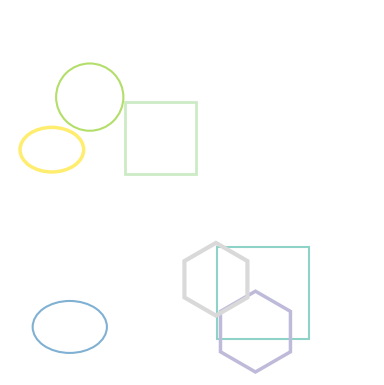[{"shape": "square", "thickness": 1.5, "radius": 0.6, "center": [0.683, 0.238]}, {"shape": "hexagon", "thickness": 2.5, "radius": 0.52, "center": [0.664, 0.139]}, {"shape": "oval", "thickness": 1.5, "radius": 0.48, "center": [0.181, 0.151]}, {"shape": "circle", "thickness": 1.5, "radius": 0.44, "center": [0.233, 0.748]}, {"shape": "hexagon", "thickness": 3, "radius": 0.47, "center": [0.561, 0.275]}, {"shape": "square", "thickness": 2, "radius": 0.46, "center": [0.417, 0.641]}, {"shape": "oval", "thickness": 2.5, "radius": 0.41, "center": [0.135, 0.611]}]